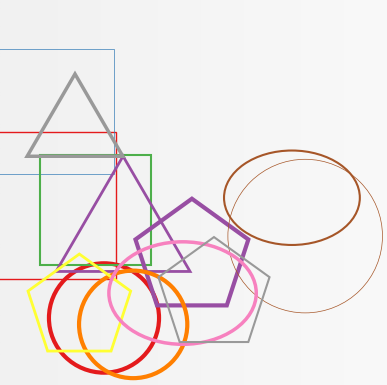[{"shape": "square", "thickness": 1, "radius": 0.96, "center": [0.107, 0.467]}, {"shape": "circle", "thickness": 3, "radius": 0.71, "center": [0.268, 0.174]}, {"shape": "square", "thickness": 0.5, "radius": 0.81, "center": [0.133, 0.71]}, {"shape": "square", "thickness": 1.5, "radius": 0.71, "center": [0.247, 0.454]}, {"shape": "pentagon", "thickness": 3, "radius": 0.77, "center": [0.495, 0.331]}, {"shape": "triangle", "thickness": 2, "radius": 1.0, "center": [0.318, 0.395]}, {"shape": "circle", "thickness": 3, "radius": 0.7, "center": [0.344, 0.157]}, {"shape": "pentagon", "thickness": 2, "radius": 0.7, "center": [0.205, 0.201]}, {"shape": "oval", "thickness": 1.5, "radius": 0.88, "center": [0.753, 0.486]}, {"shape": "circle", "thickness": 0.5, "radius": 1.0, "center": [0.788, 0.387]}, {"shape": "oval", "thickness": 2.5, "radius": 0.95, "center": [0.471, 0.239]}, {"shape": "pentagon", "thickness": 1.5, "radius": 0.75, "center": [0.552, 0.234]}, {"shape": "triangle", "thickness": 2.5, "radius": 0.71, "center": [0.194, 0.665]}]